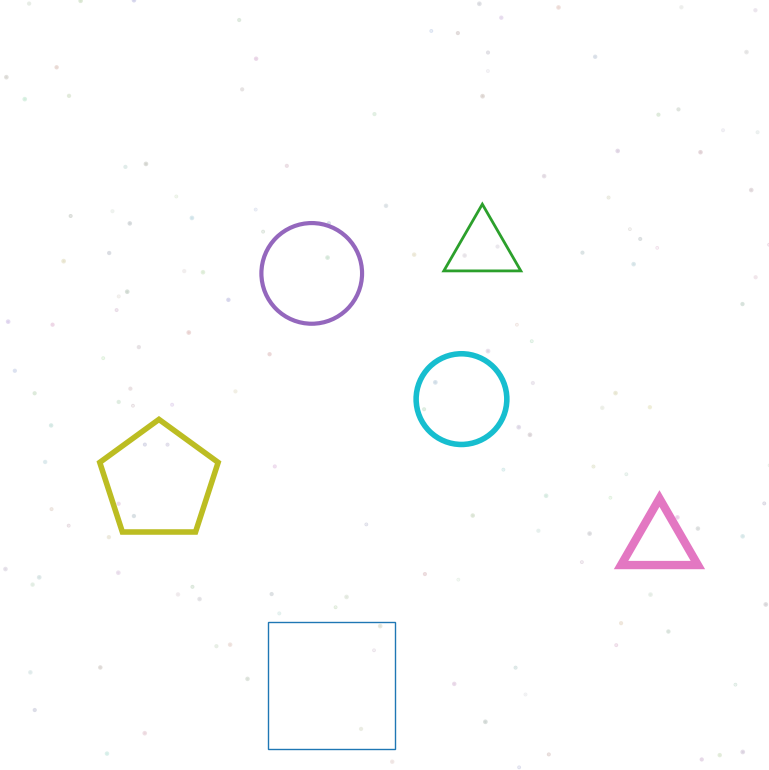[{"shape": "square", "thickness": 0.5, "radius": 0.41, "center": [0.43, 0.11]}, {"shape": "triangle", "thickness": 1, "radius": 0.29, "center": [0.626, 0.677]}, {"shape": "circle", "thickness": 1.5, "radius": 0.33, "center": [0.405, 0.645]}, {"shape": "triangle", "thickness": 3, "radius": 0.29, "center": [0.856, 0.295]}, {"shape": "pentagon", "thickness": 2, "radius": 0.4, "center": [0.206, 0.374]}, {"shape": "circle", "thickness": 2, "radius": 0.29, "center": [0.599, 0.482]}]